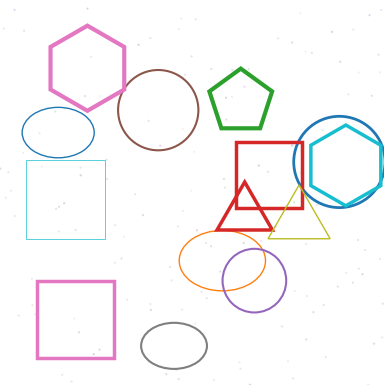[{"shape": "circle", "thickness": 2, "radius": 0.59, "center": [0.881, 0.579]}, {"shape": "oval", "thickness": 1, "radius": 0.47, "center": [0.151, 0.656]}, {"shape": "oval", "thickness": 1, "radius": 0.56, "center": [0.578, 0.323]}, {"shape": "pentagon", "thickness": 3, "radius": 0.43, "center": [0.625, 0.736]}, {"shape": "triangle", "thickness": 2.5, "radius": 0.42, "center": [0.636, 0.444]}, {"shape": "square", "thickness": 2.5, "radius": 0.43, "center": [0.698, 0.545]}, {"shape": "circle", "thickness": 1.5, "radius": 0.41, "center": [0.661, 0.271]}, {"shape": "circle", "thickness": 1.5, "radius": 0.52, "center": [0.411, 0.714]}, {"shape": "square", "thickness": 2.5, "radius": 0.5, "center": [0.196, 0.17]}, {"shape": "hexagon", "thickness": 3, "radius": 0.55, "center": [0.227, 0.823]}, {"shape": "oval", "thickness": 1.5, "radius": 0.43, "center": [0.452, 0.102]}, {"shape": "triangle", "thickness": 1, "radius": 0.47, "center": [0.777, 0.426]}, {"shape": "hexagon", "thickness": 2.5, "radius": 0.52, "center": [0.898, 0.57]}, {"shape": "square", "thickness": 0.5, "radius": 0.52, "center": [0.171, 0.482]}]